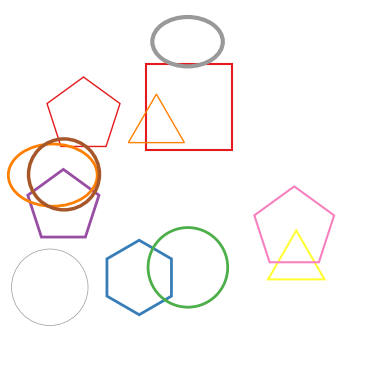[{"shape": "pentagon", "thickness": 1, "radius": 0.5, "center": [0.217, 0.7]}, {"shape": "square", "thickness": 1.5, "radius": 0.56, "center": [0.491, 0.722]}, {"shape": "hexagon", "thickness": 2, "radius": 0.48, "center": [0.362, 0.279]}, {"shape": "circle", "thickness": 2, "radius": 0.52, "center": [0.488, 0.306]}, {"shape": "pentagon", "thickness": 2, "radius": 0.49, "center": [0.165, 0.463]}, {"shape": "triangle", "thickness": 1, "radius": 0.42, "center": [0.406, 0.672]}, {"shape": "oval", "thickness": 2, "radius": 0.58, "center": [0.137, 0.545]}, {"shape": "triangle", "thickness": 1.5, "radius": 0.42, "center": [0.77, 0.317]}, {"shape": "circle", "thickness": 2.5, "radius": 0.46, "center": [0.166, 0.547]}, {"shape": "pentagon", "thickness": 1.5, "radius": 0.54, "center": [0.764, 0.407]}, {"shape": "oval", "thickness": 3, "radius": 0.46, "center": [0.487, 0.892]}, {"shape": "circle", "thickness": 0.5, "radius": 0.5, "center": [0.129, 0.254]}]